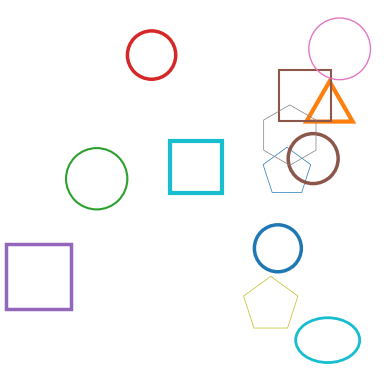[{"shape": "circle", "thickness": 2.5, "radius": 0.3, "center": [0.722, 0.355]}, {"shape": "pentagon", "thickness": 0.5, "radius": 0.32, "center": [0.745, 0.552]}, {"shape": "triangle", "thickness": 3, "radius": 0.35, "center": [0.856, 0.719]}, {"shape": "circle", "thickness": 1.5, "radius": 0.4, "center": [0.251, 0.536]}, {"shape": "circle", "thickness": 2.5, "radius": 0.31, "center": [0.394, 0.857]}, {"shape": "square", "thickness": 2.5, "radius": 0.42, "center": [0.1, 0.281]}, {"shape": "circle", "thickness": 2.5, "radius": 0.32, "center": [0.813, 0.588]}, {"shape": "square", "thickness": 1.5, "radius": 0.34, "center": [0.792, 0.752]}, {"shape": "circle", "thickness": 1, "radius": 0.4, "center": [0.882, 0.873]}, {"shape": "hexagon", "thickness": 0.5, "radius": 0.39, "center": [0.753, 0.649]}, {"shape": "pentagon", "thickness": 0.5, "radius": 0.37, "center": [0.703, 0.208]}, {"shape": "square", "thickness": 3, "radius": 0.34, "center": [0.509, 0.566]}, {"shape": "oval", "thickness": 2, "radius": 0.42, "center": [0.851, 0.116]}]